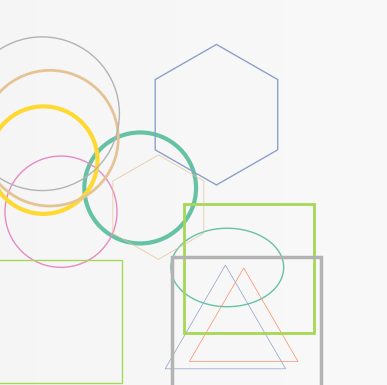[{"shape": "circle", "thickness": 3, "radius": 0.72, "center": [0.362, 0.512]}, {"shape": "oval", "thickness": 1, "radius": 0.73, "center": [0.587, 0.305]}, {"shape": "triangle", "thickness": 0.5, "radius": 0.81, "center": [0.629, 0.142]}, {"shape": "triangle", "thickness": 0.5, "radius": 0.9, "center": [0.582, 0.132]}, {"shape": "hexagon", "thickness": 1, "radius": 0.91, "center": [0.559, 0.702]}, {"shape": "circle", "thickness": 1, "radius": 0.72, "center": [0.157, 0.45]}, {"shape": "square", "thickness": 1, "radius": 0.79, "center": [0.156, 0.165]}, {"shape": "square", "thickness": 2, "radius": 0.84, "center": [0.642, 0.304]}, {"shape": "circle", "thickness": 3, "radius": 0.7, "center": [0.112, 0.584]}, {"shape": "circle", "thickness": 2, "radius": 0.88, "center": [0.129, 0.641]}, {"shape": "hexagon", "thickness": 0.5, "radius": 0.68, "center": [0.409, 0.462]}, {"shape": "circle", "thickness": 1, "radius": 1.0, "center": [0.109, 0.705]}, {"shape": "square", "thickness": 2.5, "radius": 0.96, "center": [0.636, 0.139]}]